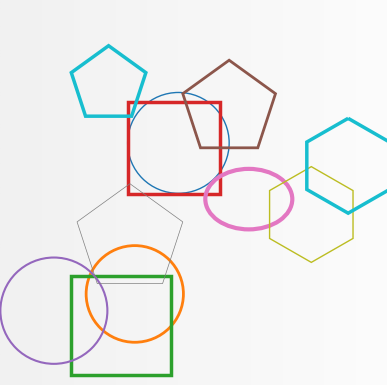[{"shape": "circle", "thickness": 1, "radius": 0.65, "center": [0.46, 0.629]}, {"shape": "circle", "thickness": 2, "radius": 0.63, "center": [0.348, 0.237]}, {"shape": "square", "thickness": 2.5, "radius": 0.64, "center": [0.311, 0.154]}, {"shape": "square", "thickness": 2.5, "radius": 0.6, "center": [0.449, 0.615]}, {"shape": "circle", "thickness": 1.5, "radius": 0.69, "center": [0.139, 0.193]}, {"shape": "pentagon", "thickness": 2, "radius": 0.63, "center": [0.591, 0.718]}, {"shape": "oval", "thickness": 3, "radius": 0.56, "center": [0.642, 0.483]}, {"shape": "pentagon", "thickness": 0.5, "radius": 0.72, "center": [0.335, 0.379]}, {"shape": "hexagon", "thickness": 1, "radius": 0.62, "center": [0.803, 0.443]}, {"shape": "pentagon", "thickness": 2.5, "radius": 0.51, "center": [0.28, 0.78]}, {"shape": "hexagon", "thickness": 2.5, "radius": 0.62, "center": [0.898, 0.569]}]